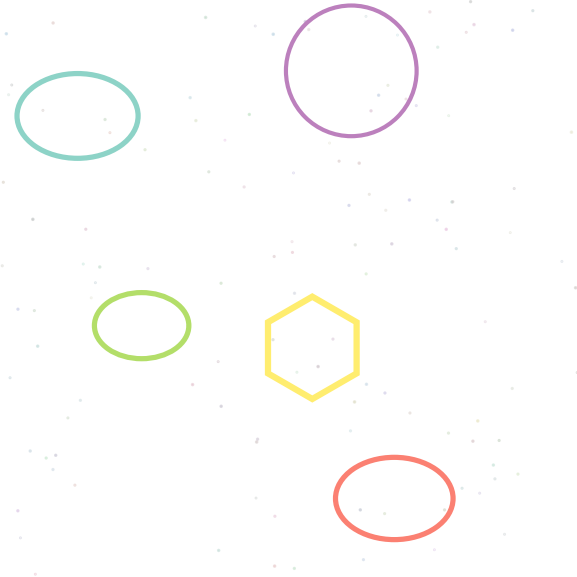[{"shape": "oval", "thickness": 2.5, "radius": 0.52, "center": [0.134, 0.798]}, {"shape": "oval", "thickness": 2.5, "radius": 0.51, "center": [0.683, 0.136]}, {"shape": "oval", "thickness": 2.5, "radius": 0.41, "center": [0.245, 0.435]}, {"shape": "circle", "thickness": 2, "radius": 0.57, "center": [0.608, 0.876]}, {"shape": "hexagon", "thickness": 3, "radius": 0.44, "center": [0.541, 0.397]}]